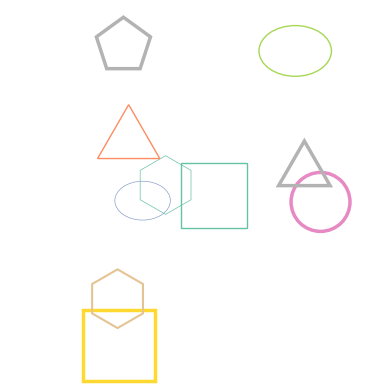[{"shape": "square", "thickness": 1, "radius": 0.43, "center": [0.555, 0.492]}, {"shape": "hexagon", "thickness": 0.5, "radius": 0.38, "center": [0.43, 0.519]}, {"shape": "triangle", "thickness": 1, "radius": 0.47, "center": [0.334, 0.635]}, {"shape": "oval", "thickness": 0.5, "radius": 0.36, "center": [0.37, 0.479]}, {"shape": "circle", "thickness": 2.5, "radius": 0.38, "center": [0.833, 0.476]}, {"shape": "oval", "thickness": 1, "radius": 0.47, "center": [0.767, 0.868]}, {"shape": "square", "thickness": 2.5, "radius": 0.46, "center": [0.309, 0.102]}, {"shape": "hexagon", "thickness": 1.5, "radius": 0.38, "center": [0.305, 0.224]}, {"shape": "triangle", "thickness": 2.5, "radius": 0.39, "center": [0.791, 0.556]}, {"shape": "pentagon", "thickness": 2.5, "radius": 0.37, "center": [0.321, 0.881]}]